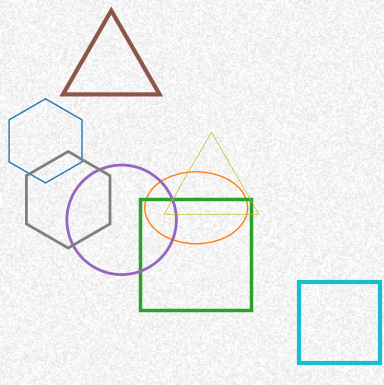[{"shape": "hexagon", "thickness": 1, "radius": 0.55, "center": [0.118, 0.634]}, {"shape": "oval", "thickness": 1, "radius": 0.67, "center": [0.51, 0.46]}, {"shape": "square", "thickness": 2.5, "radius": 0.72, "center": [0.508, 0.338]}, {"shape": "circle", "thickness": 2, "radius": 0.71, "center": [0.316, 0.429]}, {"shape": "triangle", "thickness": 3, "radius": 0.73, "center": [0.289, 0.827]}, {"shape": "hexagon", "thickness": 2, "radius": 0.63, "center": [0.177, 0.481]}, {"shape": "triangle", "thickness": 0.5, "radius": 0.71, "center": [0.549, 0.515]}, {"shape": "square", "thickness": 3, "radius": 0.52, "center": [0.883, 0.163]}]